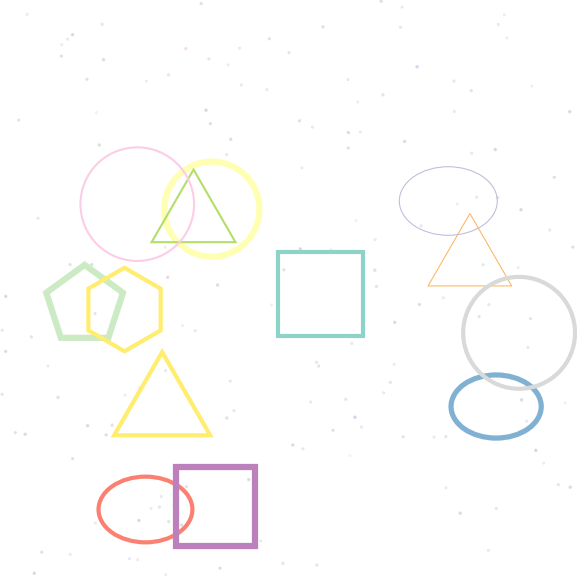[{"shape": "square", "thickness": 2, "radius": 0.37, "center": [0.555, 0.49]}, {"shape": "circle", "thickness": 3, "radius": 0.41, "center": [0.367, 0.637]}, {"shape": "oval", "thickness": 0.5, "radius": 0.42, "center": [0.776, 0.651]}, {"shape": "oval", "thickness": 2, "radius": 0.41, "center": [0.252, 0.117]}, {"shape": "oval", "thickness": 2.5, "radius": 0.39, "center": [0.859, 0.295]}, {"shape": "triangle", "thickness": 0.5, "radius": 0.42, "center": [0.814, 0.546]}, {"shape": "triangle", "thickness": 1, "radius": 0.42, "center": [0.335, 0.622]}, {"shape": "circle", "thickness": 1, "radius": 0.49, "center": [0.238, 0.646]}, {"shape": "circle", "thickness": 2, "radius": 0.48, "center": [0.899, 0.423]}, {"shape": "square", "thickness": 3, "radius": 0.34, "center": [0.373, 0.122]}, {"shape": "pentagon", "thickness": 3, "radius": 0.35, "center": [0.147, 0.471]}, {"shape": "hexagon", "thickness": 2, "radius": 0.36, "center": [0.216, 0.463]}, {"shape": "triangle", "thickness": 2, "radius": 0.48, "center": [0.281, 0.293]}]